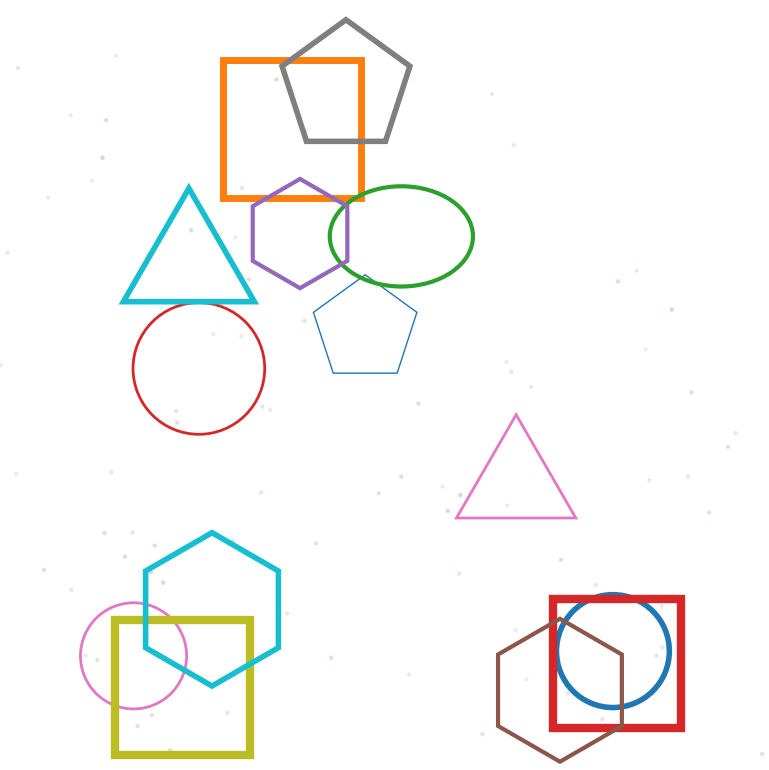[{"shape": "pentagon", "thickness": 0.5, "radius": 0.35, "center": [0.474, 0.573]}, {"shape": "circle", "thickness": 2, "radius": 0.37, "center": [0.796, 0.154]}, {"shape": "square", "thickness": 2.5, "radius": 0.45, "center": [0.379, 0.832]}, {"shape": "oval", "thickness": 1.5, "radius": 0.46, "center": [0.521, 0.693]}, {"shape": "square", "thickness": 3, "radius": 0.42, "center": [0.801, 0.138]}, {"shape": "circle", "thickness": 1, "radius": 0.43, "center": [0.258, 0.521]}, {"shape": "hexagon", "thickness": 1.5, "radius": 0.35, "center": [0.39, 0.697]}, {"shape": "hexagon", "thickness": 1.5, "radius": 0.46, "center": [0.727, 0.104]}, {"shape": "circle", "thickness": 1, "radius": 0.34, "center": [0.173, 0.148]}, {"shape": "triangle", "thickness": 1, "radius": 0.45, "center": [0.67, 0.372]}, {"shape": "pentagon", "thickness": 2, "radius": 0.44, "center": [0.449, 0.887]}, {"shape": "square", "thickness": 3, "radius": 0.44, "center": [0.237, 0.107]}, {"shape": "hexagon", "thickness": 2, "radius": 0.5, "center": [0.275, 0.209]}, {"shape": "triangle", "thickness": 2, "radius": 0.49, "center": [0.245, 0.657]}]